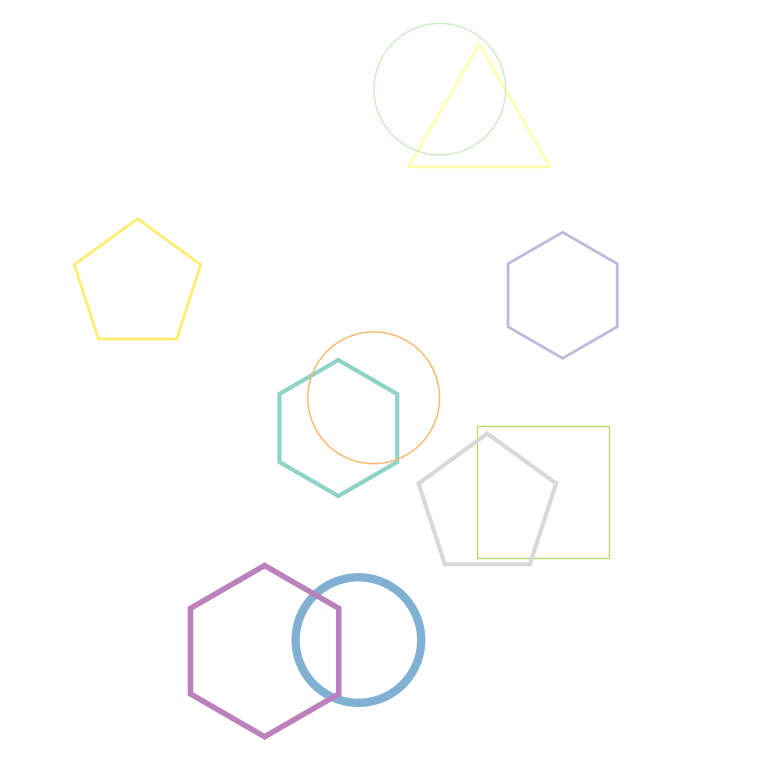[{"shape": "hexagon", "thickness": 1.5, "radius": 0.44, "center": [0.439, 0.444]}, {"shape": "triangle", "thickness": 1, "radius": 0.53, "center": [0.622, 0.836]}, {"shape": "hexagon", "thickness": 1, "radius": 0.41, "center": [0.731, 0.617]}, {"shape": "circle", "thickness": 3, "radius": 0.41, "center": [0.465, 0.169]}, {"shape": "circle", "thickness": 0.5, "radius": 0.43, "center": [0.485, 0.483]}, {"shape": "square", "thickness": 0.5, "radius": 0.43, "center": [0.706, 0.361]}, {"shape": "pentagon", "thickness": 1.5, "radius": 0.47, "center": [0.633, 0.343]}, {"shape": "hexagon", "thickness": 2, "radius": 0.56, "center": [0.344, 0.154]}, {"shape": "circle", "thickness": 0.5, "radius": 0.43, "center": [0.571, 0.884]}, {"shape": "pentagon", "thickness": 1, "radius": 0.43, "center": [0.179, 0.629]}]